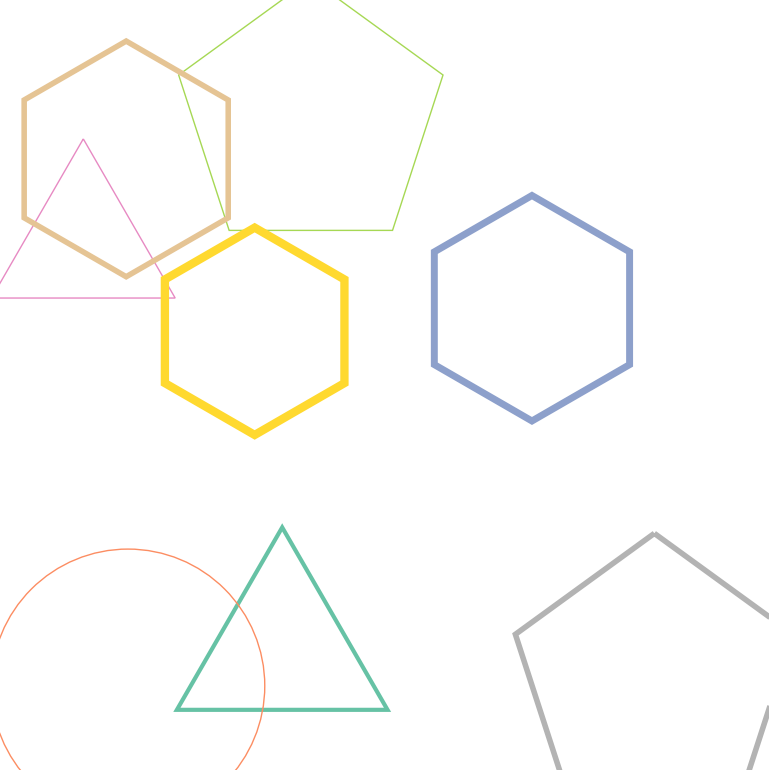[{"shape": "triangle", "thickness": 1.5, "radius": 0.79, "center": [0.367, 0.157]}, {"shape": "circle", "thickness": 0.5, "radius": 0.89, "center": [0.166, 0.109]}, {"shape": "hexagon", "thickness": 2.5, "radius": 0.73, "center": [0.691, 0.6]}, {"shape": "triangle", "thickness": 0.5, "radius": 0.69, "center": [0.108, 0.682]}, {"shape": "pentagon", "thickness": 0.5, "radius": 0.9, "center": [0.404, 0.847]}, {"shape": "hexagon", "thickness": 3, "radius": 0.67, "center": [0.331, 0.57]}, {"shape": "hexagon", "thickness": 2, "radius": 0.77, "center": [0.164, 0.794]}, {"shape": "pentagon", "thickness": 2, "radius": 0.95, "center": [0.85, 0.118]}]